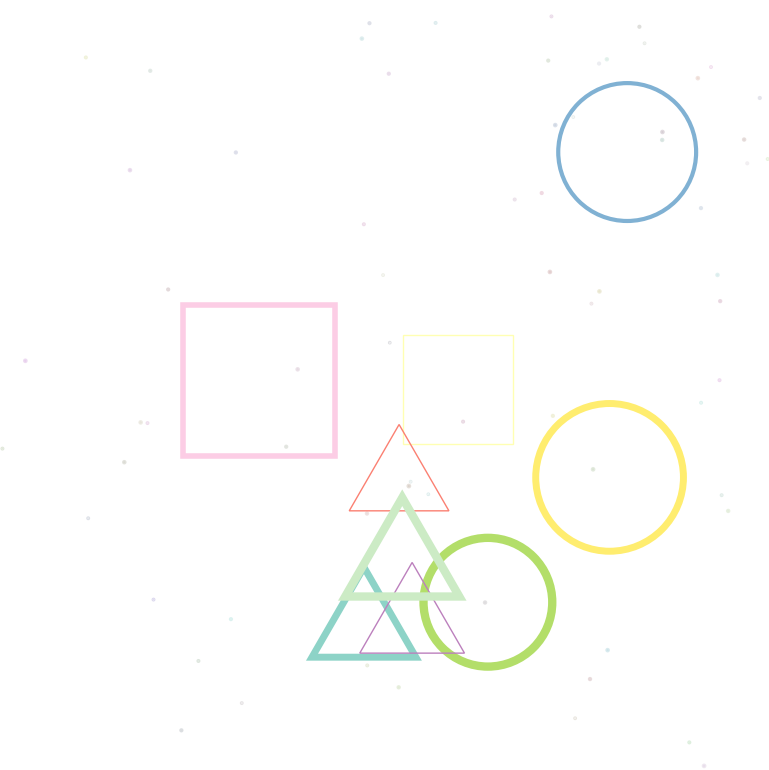[{"shape": "triangle", "thickness": 2.5, "radius": 0.39, "center": [0.473, 0.185]}, {"shape": "square", "thickness": 0.5, "radius": 0.35, "center": [0.595, 0.494]}, {"shape": "triangle", "thickness": 0.5, "radius": 0.37, "center": [0.518, 0.374]}, {"shape": "circle", "thickness": 1.5, "radius": 0.45, "center": [0.815, 0.803]}, {"shape": "circle", "thickness": 3, "radius": 0.42, "center": [0.634, 0.218]}, {"shape": "square", "thickness": 2, "radius": 0.49, "center": [0.336, 0.506]}, {"shape": "triangle", "thickness": 0.5, "radius": 0.39, "center": [0.535, 0.191]}, {"shape": "triangle", "thickness": 3, "radius": 0.43, "center": [0.522, 0.268]}, {"shape": "circle", "thickness": 2.5, "radius": 0.48, "center": [0.792, 0.38]}]